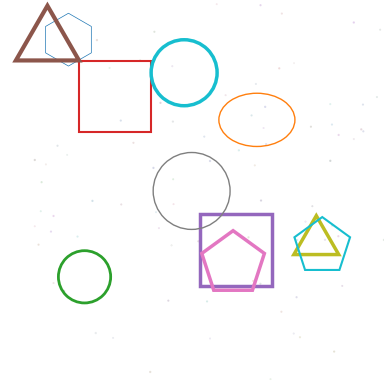[{"shape": "hexagon", "thickness": 0.5, "radius": 0.34, "center": [0.178, 0.897]}, {"shape": "oval", "thickness": 1, "radius": 0.49, "center": [0.667, 0.689]}, {"shape": "circle", "thickness": 2, "radius": 0.34, "center": [0.22, 0.281]}, {"shape": "square", "thickness": 1.5, "radius": 0.46, "center": [0.299, 0.75]}, {"shape": "square", "thickness": 2.5, "radius": 0.47, "center": [0.613, 0.351]}, {"shape": "triangle", "thickness": 3, "radius": 0.47, "center": [0.123, 0.89]}, {"shape": "pentagon", "thickness": 2.5, "radius": 0.43, "center": [0.605, 0.315]}, {"shape": "circle", "thickness": 1, "radius": 0.5, "center": [0.498, 0.504]}, {"shape": "triangle", "thickness": 2.5, "radius": 0.34, "center": [0.822, 0.372]}, {"shape": "pentagon", "thickness": 1.5, "radius": 0.38, "center": [0.837, 0.36]}, {"shape": "circle", "thickness": 2.5, "radius": 0.43, "center": [0.478, 0.811]}]